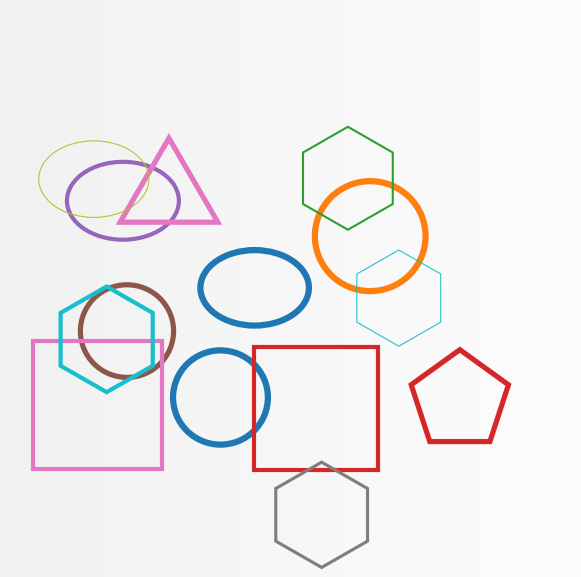[{"shape": "oval", "thickness": 3, "radius": 0.47, "center": [0.438, 0.501]}, {"shape": "circle", "thickness": 3, "radius": 0.41, "center": [0.379, 0.311]}, {"shape": "circle", "thickness": 3, "radius": 0.48, "center": [0.637, 0.59]}, {"shape": "hexagon", "thickness": 1, "radius": 0.45, "center": [0.599, 0.69]}, {"shape": "square", "thickness": 2, "radius": 0.53, "center": [0.544, 0.292]}, {"shape": "pentagon", "thickness": 2.5, "radius": 0.44, "center": [0.791, 0.306]}, {"shape": "oval", "thickness": 2, "radius": 0.48, "center": [0.211, 0.651]}, {"shape": "circle", "thickness": 2.5, "radius": 0.4, "center": [0.218, 0.426]}, {"shape": "square", "thickness": 2, "radius": 0.55, "center": [0.168, 0.298]}, {"shape": "triangle", "thickness": 2.5, "radius": 0.49, "center": [0.291, 0.663]}, {"shape": "hexagon", "thickness": 1.5, "radius": 0.46, "center": [0.553, 0.108]}, {"shape": "oval", "thickness": 0.5, "radius": 0.47, "center": [0.161, 0.689]}, {"shape": "hexagon", "thickness": 2, "radius": 0.46, "center": [0.184, 0.412]}, {"shape": "hexagon", "thickness": 0.5, "radius": 0.42, "center": [0.686, 0.483]}]